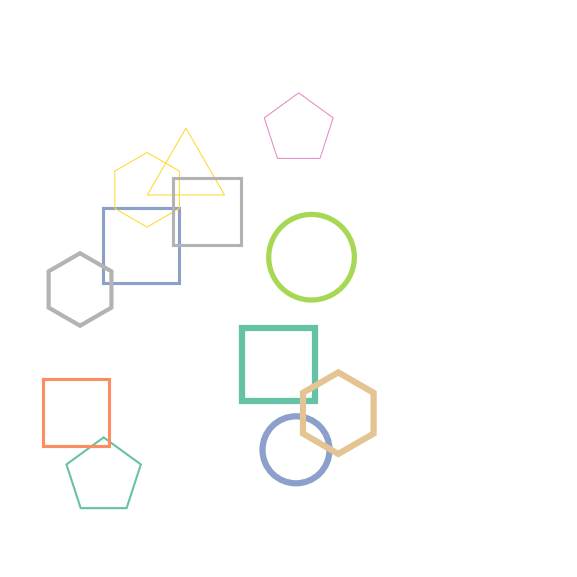[{"shape": "pentagon", "thickness": 1, "radius": 0.34, "center": [0.179, 0.174]}, {"shape": "square", "thickness": 3, "radius": 0.32, "center": [0.483, 0.368]}, {"shape": "square", "thickness": 1.5, "radius": 0.29, "center": [0.131, 0.285]}, {"shape": "circle", "thickness": 3, "radius": 0.29, "center": [0.513, 0.22]}, {"shape": "square", "thickness": 1.5, "radius": 0.33, "center": [0.244, 0.574]}, {"shape": "pentagon", "thickness": 0.5, "radius": 0.31, "center": [0.517, 0.776]}, {"shape": "circle", "thickness": 2.5, "radius": 0.37, "center": [0.539, 0.554]}, {"shape": "triangle", "thickness": 0.5, "radius": 0.39, "center": [0.322, 0.7]}, {"shape": "hexagon", "thickness": 0.5, "radius": 0.32, "center": [0.255, 0.671]}, {"shape": "hexagon", "thickness": 3, "radius": 0.35, "center": [0.586, 0.284]}, {"shape": "hexagon", "thickness": 2, "radius": 0.31, "center": [0.139, 0.498]}, {"shape": "square", "thickness": 1.5, "radius": 0.29, "center": [0.359, 0.633]}]